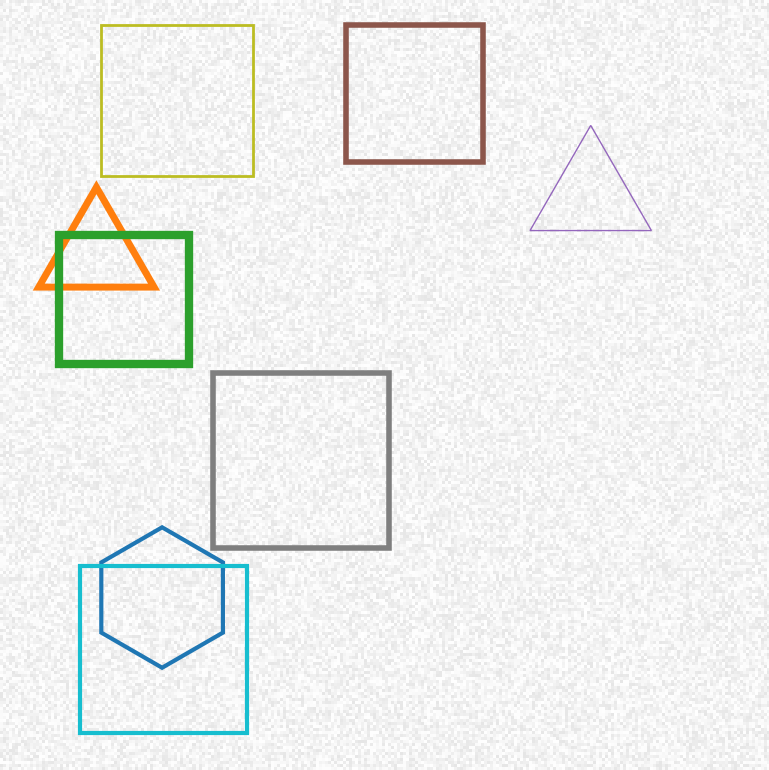[{"shape": "hexagon", "thickness": 1.5, "radius": 0.46, "center": [0.211, 0.224]}, {"shape": "triangle", "thickness": 2.5, "radius": 0.43, "center": [0.125, 0.67]}, {"shape": "square", "thickness": 3, "radius": 0.42, "center": [0.161, 0.611]}, {"shape": "triangle", "thickness": 0.5, "radius": 0.46, "center": [0.767, 0.746]}, {"shape": "square", "thickness": 2, "radius": 0.44, "center": [0.538, 0.879]}, {"shape": "square", "thickness": 2, "radius": 0.57, "center": [0.391, 0.402]}, {"shape": "square", "thickness": 1, "radius": 0.49, "center": [0.23, 0.869]}, {"shape": "square", "thickness": 1.5, "radius": 0.54, "center": [0.212, 0.157]}]